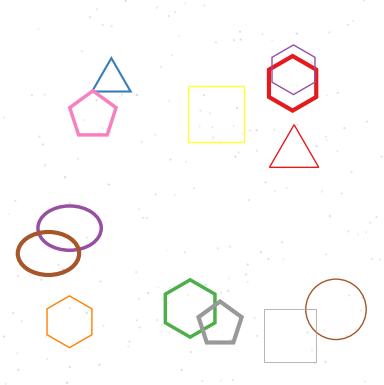[{"shape": "hexagon", "thickness": 3, "radius": 0.35, "center": [0.76, 0.784]}, {"shape": "triangle", "thickness": 1, "radius": 0.37, "center": [0.764, 0.602]}, {"shape": "triangle", "thickness": 1.5, "radius": 0.29, "center": [0.289, 0.791]}, {"shape": "hexagon", "thickness": 2.5, "radius": 0.37, "center": [0.494, 0.199]}, {"shape": "hexagon", "thickness": 1, "radius": 0.32, "center": [0.762, 0.819]}, {"shape": "oval", "thickness": 2.5, "radius": 0.41, "center": [0.181, 0.407]}, {"shape": "hexagon", "thickness": 1, "radius": 0.34, "center": [0.18, 0.164]}, {"shape": "square", "thickness": 1, "radius": 0.36, "center": [0.56, 0.704]}, {"shape": "circle", "thickness": 1, "radius": 0.39, "center": [0.873, 0.197]}, {"shape": "oval", "thickness": 3, "radius": 0.4, "center": [0.126, 0.342]}, {"shape": "pentagon", "thickness": 2.5, "radius": 0.32, "center": [0.241, 0.701]}, {"shape": "pentagon", "thickness": 3, "radius": 0.29, "center": [0.572, 0.158]}, {"shape": "square", "thickness": 0.5, "radius": 0.34, "center": [0.753, 0.128]}]